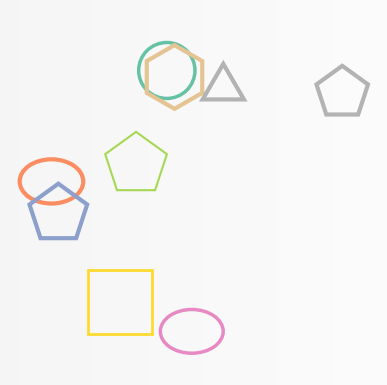[{"shape": "circle", "thickness": 2.5, "radius": 0.36, "center": [0.431, 0.817]}, {"shape": "oval", "thickness": 3, "radius": 0.41, "center": [0.133, 0.529]}, {"shape": "pentagon", "thickness": 3, "radius": 0.39, "center": [0.151, 0.445]}, {"shape": "oval", "thickness": 2.5, "radius": 0.41, "center": [0.495, 0.139]}, {"shape": "pentagon", "thickness": 1.5, "radius": 0.42, "center": [0.351, 0.574]}, {"shape": "square", "thickness": 2, "radius": 0.41, "center": [0.31, 0.216]}, {"shape": "hexagon", "thickness": 3, "radius": 0.41, "center": [0.45, 0.8]}, {"shape": "pentagon", "thickness": 3, "radius": 0.35, "center": [0.883, 0.759]}, {"shape": "triangle", "thickness": 3, "radius": 0.31, "center": [0.576, 0.772]}]